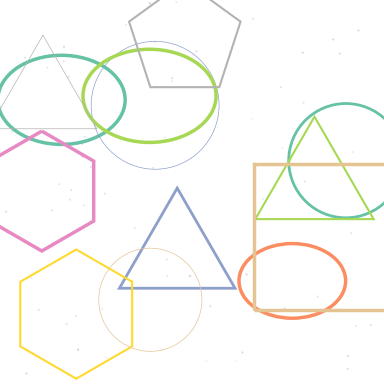[{"shape": "oval", "thickness": 2.5, "radius": 0.83, "center": [0.16, 0.741]}, {"shape": "circle", "thickness": 2, "radius": 0.74, "center": [0.898, 0.583]}, {"shape": "oval", "thickness": 2.5, "radius": 0.69, "center": [0.759, 0.27]}, {"shape": "circle", "thickness": 0.5, "radius": 0.83, "center": [0.403, 0.726]}, {"shape": "triangle", "thickness": 2, "radius": 0.87, "center": [0.46, 0.338]}, {"shape": "hexagon", "thickness": 2.5, "radius": 0.78, "center": [0.109, 0.504]}, {"shape": "oval", "thickness": 2.5, "radius": 0.86, "center": [0.388, 0.751]}, {"shape": "triangle", "thickness": 1.5, "radius": 0.89, "center": [0.817, 0.52]}, {"shape": "hexagon", "thickness": 1.5, "radius": 0.84, "center": [0.198, 0.184]}, {"shape": "square", "thickness": 2.5, "radius": 0.95, "center": [0.85, 0.385]}, {"shape": "circle", "thickness": 0.5, "radius": 0.67, "center": [0.39, 0.221]}, {"shape": "triangle", "thickness": 0.5, "radius": 0.81, "center": [0.111, 0.747]}, {"shape": "pentagon", "thickness": 1.5, "radius": 0.76, "center": [0.48, 0.897]}]